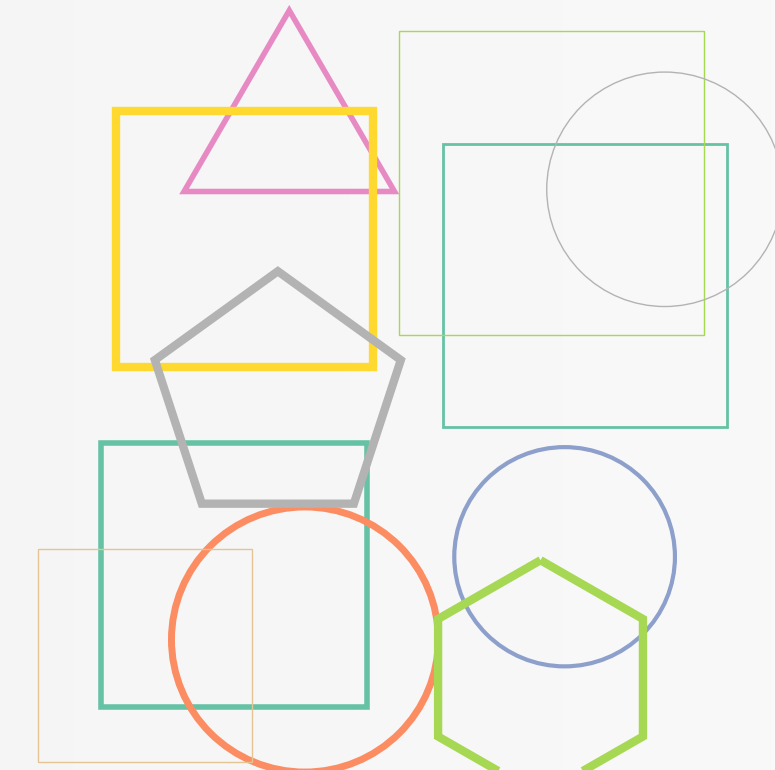[{"shape": "square", "thickness": 1, "radius": 0.92, "center": [0.755, 0.629]}, {"shape": "square", "thickness": 2, "radius": 0.86, "center": [0.302, 0.253]}, {"shape": "circle", "thickness": 2.5, "radius": 0.86, "center": [0.393, 0.169]}, {"shape": "circle", "thickness": 1.5, "radius": 0.71, "center": [0.729, 0.277]}, {"shape": "triangle", "thickness": 2, "radius": 0.78, "center": [0.373, 0.83]}, {"shape": "square", "thickness": 0.5, "radius": 0.99, "center": [0.712, 0.762]}, {"shape": "hexagon", "thickness": 3, "radius": 0.76, "center": [0.697, 0.12]}, {"shape": "square", "thickness": 3, "radius": 0.83, "center": [0.315, 0.69]}, {"shape": "square", "thickness": 0.5, "radius": 0.69, "center": [0.187, 0.148]}, {"shape": "pentagon", "thickness": 3, "radius": 0.83, "center": [0.359, 0.481]}, {"shape": "circle", "thickness": 0.5, "radius": 0.76, "center": [0.858, 0.754]}]